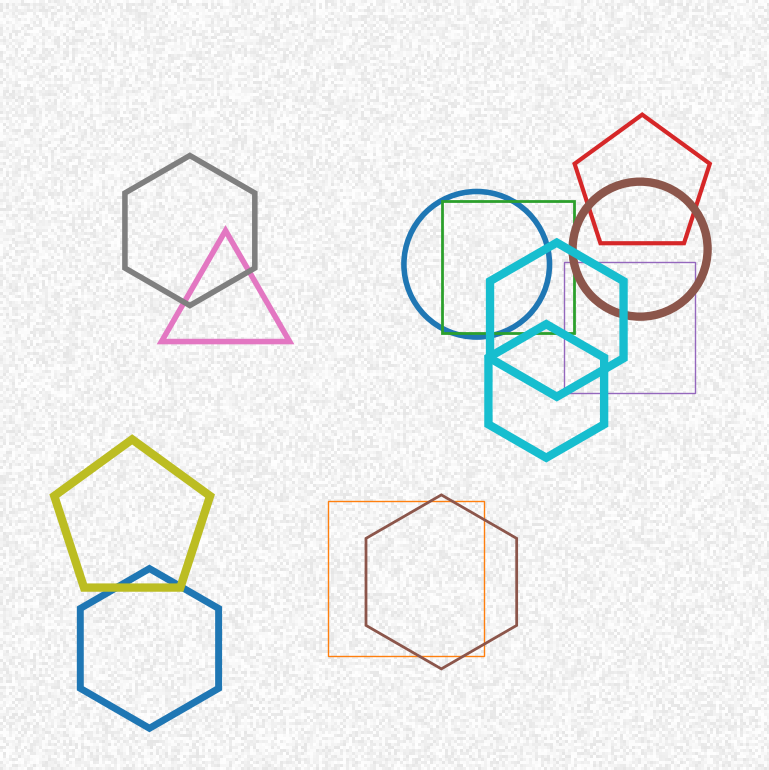[{"shape": "circle", "thickness": 2, "radius": 0.47, "center": [0.619, 0.657]}, {"shape": "hexagon", "thickness": 2.5, "radius": 0.52, "center": [0.194, 0.158]}, {"shape": "square", "thickness": 0.5, "radius": 0.51, "center": [0.527, 0.249]}, {"shape": "square", "thickness": 1, "radius": 0.43, "center": [0.66, 0.654]}, {"shape": "pentagon", "thickness": 1.5, "radius": 0.46, "center": [0.834, 0.759]}, {"shape": "square", "thickness": 0.5, "radius": 0.42, "center": [0.818, 0.575]}, {"shape": "hexagon", "thickness": 1, "radius": 0.56, "center": [0.573, 0.244]}, {"shape": "circle", "thickness": 3, "radius": 0.44, "center": [0.831, 0.676]}, {"shape": "triangle", "thickness": 2, "radius": 0.48, "center": [0.293, 0.604]}, {"shape": "hexagon", "thickness": 2, "radius": 0.49, "center": [0.247, 0.701]}, {"shape": "pentagon", "thickness": 3, "radius": 0.53, "center": [0.172, 0.323]}, {"shape": "hexagon", "thickness": 3, "radius": 0.5, "center": [0.723, 0.585]}, {"shape": "hexagon", "thickness": 3, "radius": 0.43, "center": [0.709, 0.492]}]